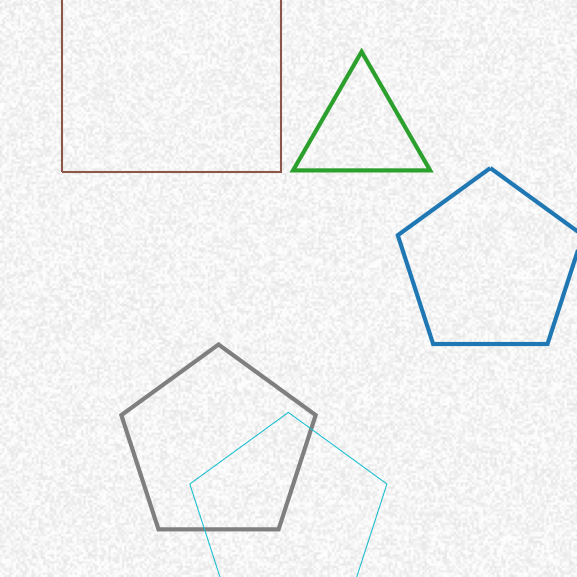[{"shape": "pentagon", "thickness": 2, "radius": 0.84, "center": [0.849, 0.54]}, {"shape": "triangle", "thickness": 2, "radius": 0.69, "center": [0.626, 0.773]}, {"shape": "square", "thickness": 1, "radius": 0.95, "center": [0.297, 0.891]}, {"shape": "pentagon", "thickness": 2, "radius": 0.88, "center": [0.378, 0.226]}, {"shape": "pentagon", "thickness": 0.5, "radius": 0.9, "center": [0.499, 0.106]}]